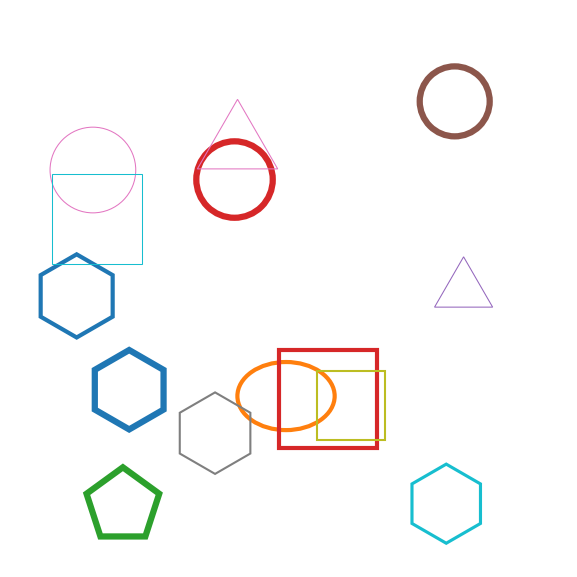[{"shape": "hexagon", "thickness": 2, "radius": 0.36, "center": [0.133, 0.487]}, {"shape": "hexagon", "thickness": 3, "radius": 0.34, "center": [0.224, 0.324]}, {"shape": "oval", "thickness": 2, "radius": 0.42, "center": [0.495, 0.313]}, {"shape": "pentagon", "thickness": 3, "radius": 0.33, "center": [0.213, 0.124]}, {"shape": "square", "thickness": 2, "radius": 0.42, "center": [0.568, 0.307]}, {"shape": "circle", "thickness": 3, "radius": 0.33, "center": [0.406, 0.688]}, {"shape": "triangle", "thickness": 0.5, "radius": 0.29, "center": [0.803, 0.496]}, {"shape": "circle", "thickness": 3, "radius": 0.3, "center": [0.787, 0.824]}, {"shape": "triangle", "thickness": 0.5, "radius": 0.4, "center": [0.411, 0.747]}, {"shape": "circle", "thickness": 0.5, "radius": 0.37, "center": [0.161, 0.705]}, {"shape": "hexagon", "thickness": 1, "radius": 0.35, "center": [0.372, 0.249]}, {"shape": "square", "thickness": 1, "radius": 0.3, "center": [0.608, 0.297]}, {"shape": "square", "thickness": 0.5, "radius": 0.39, "center": [0.168, 0.62]}, {"shape": "hexagon", "thickness": 1.5, "radius": 0.34, "center": [0.773, 0.127]}]